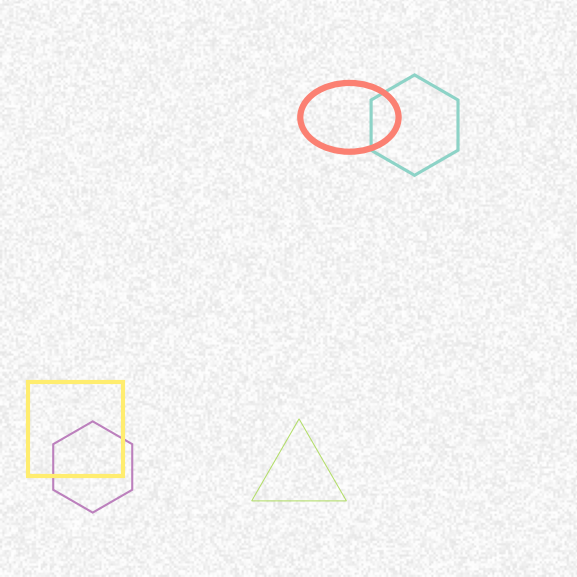[{"shape": "hexagon", "thickness": 1.5, "radius": 0.43, "center": [0.718, 0.782]}, {"shape": "oval", "thickness": 3, "radius": 0.43, "center": [0.605, 0.796]}, {"shape": "triangle", "thickness": 0.5, "radius": 0.47, "center": [0.518, 0.179]}, {"shape": "hexagon", "thickness": 1, "radius": 0.39, "center": [0.161, 0.191]}, {"shape": "square", "thickness": 2, "radius": 0.41, "center": [0.131, 0.256]}]